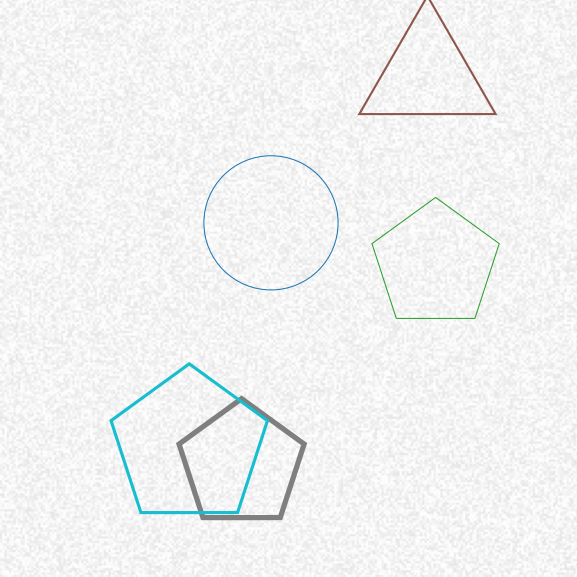[{"shape": "circle", "thickness": 0.5, "radius": 0.58, "center": [0.469, 0.613]}, {"shape": "pentagon", "thickness": 0.5, "radius": 0.58, "center": [0.754, 0.541]}, {"shape": "triangle", "thickness": 1, "radius": 0.68, "center": [0.74, 0.87]}, {"shape": "pentagon", "thickness": 2.5, "radius": 0.57, "center": [0.418, 0.195]}, {"shape": "pentagon", "thickness": 1.5, "radius": 0.71, "center": [0.328, 0.227]}]